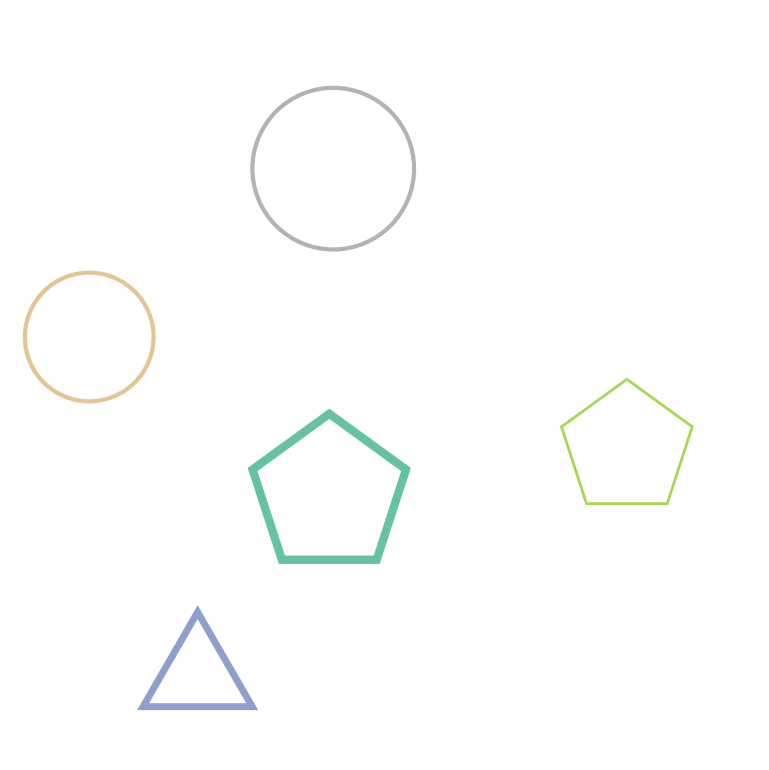[{"shape": "pentagon", "thickness": 3, "radius": 0.52, "center": [0.428, 0.358]}, {"shape": "triangle", "thickness": 2.5, "radius": 0.41, "center": [0.257, 0.123]}, {"shape": "pentagon", "thickness": 1, "radius": 0.45, "center": [0.814, 0.418]}, {"shape": "circle", "thickness": 1.5, "radius": 0.42, "center": [0.116, 0.562]}, {"shape": "circle", "thickness": 1.5, "radius": 0.52, "center": [0.433, 0.781]}]